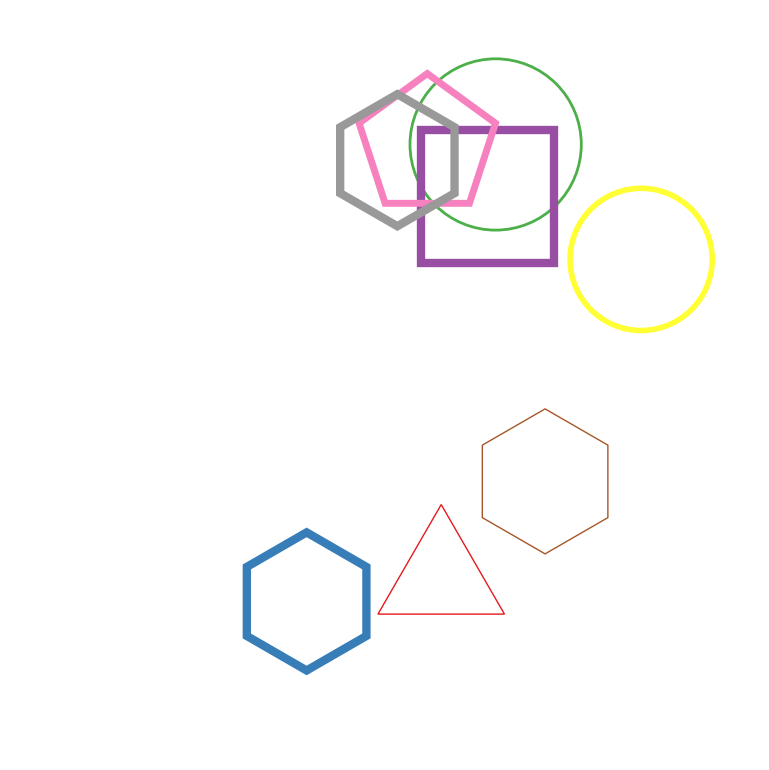[{"shape": "triangle", "thickness": 0.5, "radius": 0.47, "center": [0.573, 0.25]}, {"shape": "hexagon", "thickness": 3, "radius": 0.45, "center": [0.398, 0.219]}, {"shape": "circle", "thickness": 1, "radius": 0.56, "center": [0.644, 0.812]}, {"shape": "square", "thickness": 3, "radius": 0.43, "center": [0.633, 0.745]}, {"shape": "circle", "thickness": 2, "radius": 0.46, "center": [0.833, 0.663]}, {"shape": "hexagon", "thickness": 0.5, "radius": 0.47, "center": [0.708, 0.375]}, {"shape": "pentagon", "thickness": 2.5, "radius": 0.47, "center": [0.555, 0.811]}, {"shape": "hexagon", "thickness": 3, "radius": 0.43, "center": [0.516, 0.792]}]